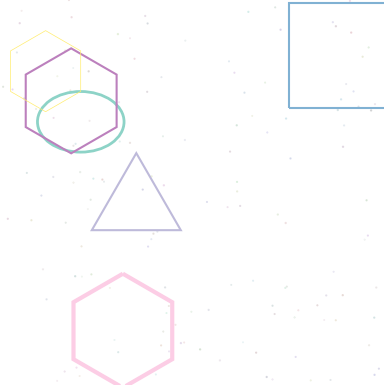[{"shape": "oval", "thickness": 2, "radius": 0.56, "center": [0.21, 0.684]}, {"shape": "triangle", "thickness": 1.5, "radius": 0.67, "center": [0.354, 0.469]}, {"shape": "square", "thickness": 1.5, "radius": 0.69, "center": [0.888, 0.856]}, {"shape": "hexagon", "thickness": 3, "radius": 0.74, "center": [0.319, 0.141]}, {"shape": "hexagon", "thickness": 1.5, "radius": 0.68, "center": [0.185, 0.738]}, {"shape": "hexagon", "thickness": 0.5, "radius": 0.53, "center": [0.118, 0.815]}]